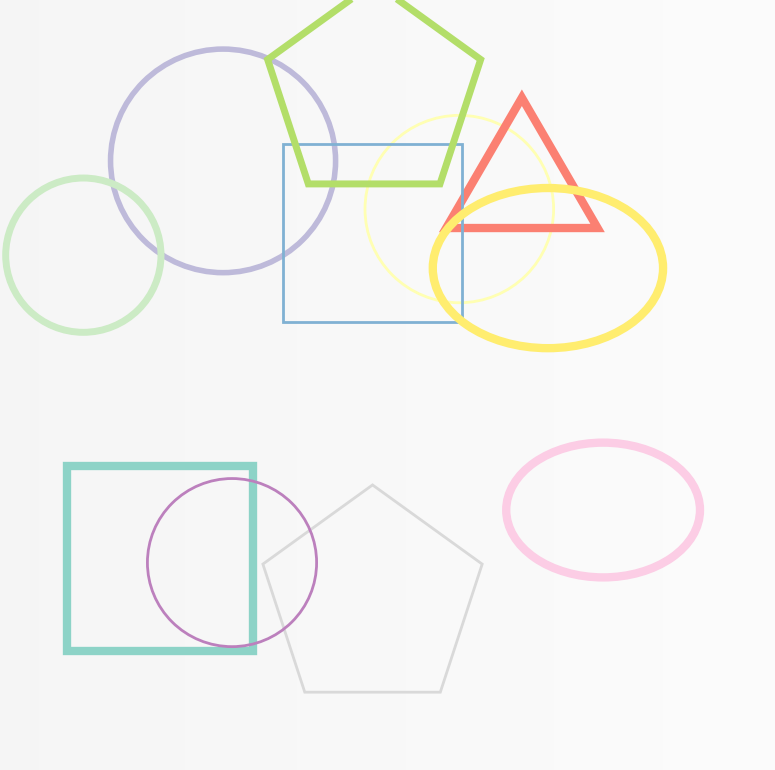[{"shape": "square", "thickness": 3, "radius": 0.6, "center": [0.207, 0.275]}, {"shape": "circle", "thickness": 1, "radius": 0.61, "center": [0.593, 0.729]}, {"shape": "circle", "thickness": 2, "radius": 0.73, "center": [0.288, 0.791]}, {"shape": "triangle", "thickness": 3, "radius": 0.56, "center": [0.673, 0.76]}, {"shape": "square", "thickness": 1, "radius": 0.58, "center": [0.48, 0.697]}, {"shape": "pentagon", "thickness": 2.5, "radius": 0.72, "center": [0.483, 0.878]}, {"shape": "oval", "thickness": 3, "radius": 0.63, "center": [0.778, 0.338]}, {"shape": "pentagon", "thickness": 1, "radius": 0.74, "center": [0.481, 0.221]}, {"shape": "circle", "thickness": 1, "radius": 0.55, "center": [0.299, 0.269]}, {"shape": "circle", "thickness": 2.5, "radius": 0.5, "center": [0.108, 0.669]}, {"shape": "oval", "thickness": 3, "radius": 0.74, "center": [0.707, 0.652]}]